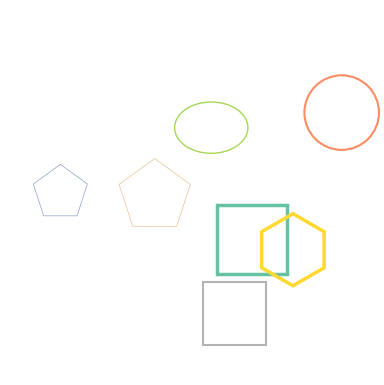[{"shape": "square", "thickness": 2.5, "radius": 0.45, "center": [0.654, 0.378]}, {"shape": "circle", "thickness": 1.5, "radius": 0.48, "center": [0.888, 0.708]}, {"shape": "pentagon", "thickness": 0.5, "radius": 0.37, "center": [0.157, 0.499]}, {"shape": "oval", "thickness": 1, "radius": 0.48, "center": [0.549, 0.668]}, {"shape": "hexagon", "thickness": 2.5, "radius": 0.47, "center": [0.761, 0.351]}, {"shape": "pentagon", "thickness": 0.5, "radius": 0.49, "center": [0.402, 0.491]}, {"shape": "square", "thickness": 1.5, "radius": 0.41, "center": [0.609, 0.185]}]